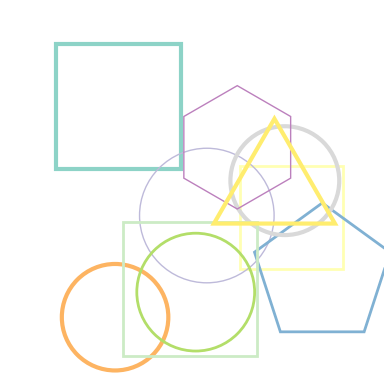[{"shape": "square", "thickness": 3, "radius": 0.81, "center": [0.307, 0.723]}, {"shape": "square", "thickness": 2, "radius": 0.67, "center": [0.758, 0.436]}, {"shape": "circle", "thickness": 1, "radius": 0.87, "center": [0.537, 0.44]}, {"shape": "pentagon", "thickness": 2, "radius": 0.93, "center": [0.837, 0.288]}, {"shape": "circle", "thickness": 3, "radius": 0.69, "center": [0.299, 0.176]}, {"shape": "circle", "thickness": 2, "radius": 0.77, "center": [0.508, 0.241]}, {"shape": "circle", "thickness": 3, "radius": 0.71, "center": [0.74, 0.531]}, {"shape": "hexagon", "thickness": 1, "radius": 0.8, "center": [0.616, 0.617]}, {"shape": "square", "thickness": 2, "radius": 0.87, "center": [0.494, 0.249]}, {"shape": "triangle", "thickness": 3, "radius": 0.91, "center": [0.713, 0.51]}]